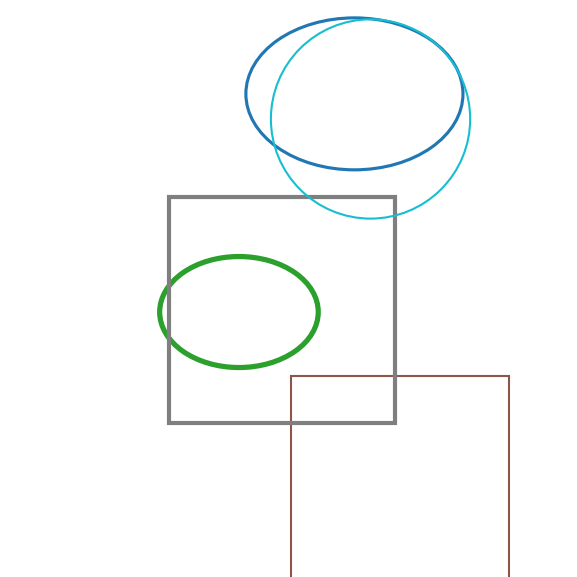[{"shape": "oval", "thickness": 1.5, "radius": 0.94, "center": [0.614, 0.837]}, {"shape": "oval", "thickness": 2.5, "radius": 0.69, "center": [0.414, 0.459]}, {"shape": "square", "thickness": 1, "radius": 0.94, "center": [0.693, 0.16]}, {"shape": "square", "thickness": 2, "radius": 0.98, "center": [0.489, 0.463]}, {"shape": "circle", "thickness": 1, "radius": 0.86, "center": [0.642, 0.793]}]